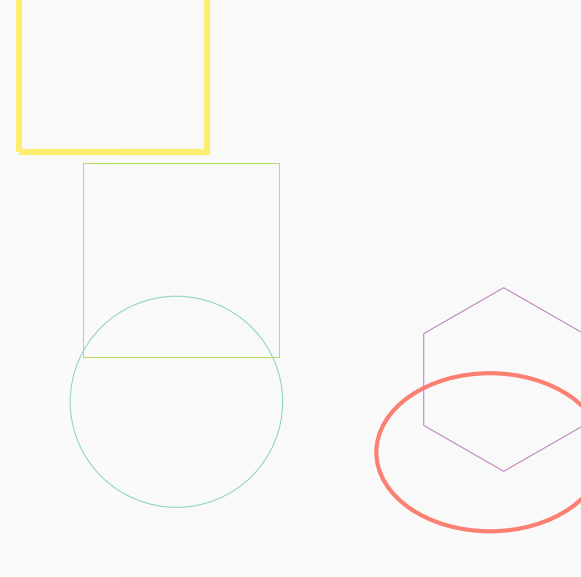[{"shape": "circle", "thickness": 0.5, "radius": 0.91, "center": [0.304, 0.303]}, {"shape": "oval", "thickness": 2, "radius": 0.98, "center": [0.843, 0.216]}, {"shape": "square", "thickness": 0.5, "radius": 0.84, "center": [0.312, 0.549]}, {"shape": "hexagon", "thickness": 0.5, "radius": 0.79, "center": [0.867, 0.342]}, {"shape": "square", "thickness": 3, "radius": 0.81, "center": [0.195, 0.898]}]